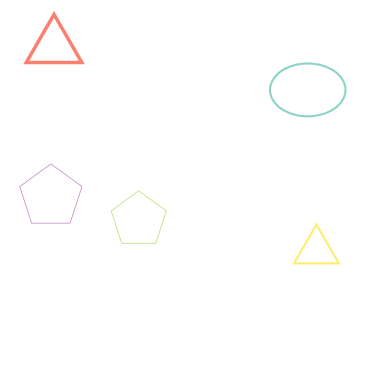[{"shape": "oval", "thickness": 1.5, "radius": 0.49, "center": [0.799, 0.766]}, {"shape": "triangle", "thickness": 2.5, "radius": 0.42, "center": [0.14, 0.879]}, {"shape": "pentagon", "thickness": 0.5, "radius": 0.38, "center": [0.36, 0.429]}, {"shape": "pentagon", "thickness": 0.5, "radius": 0.43, "center": [0.132, 0.489]}, {"shape": "triangle", "thickness": 1.5, "radius": 0.34, "center": [0.822, 0.35]}]